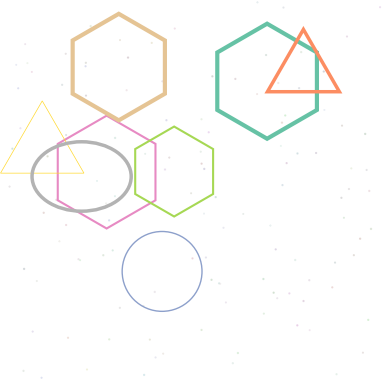[{"shape": "hexagon", "thickness": 3, "radius": 0.75, "center": [0.694, 0.789]}, {"shape": "triangle", "thickness": 2.5, "radius": 0.54, "center": [0.788, 0.816]}, {"shape": "circle", "thickness": 1, "radius": 0.52, "center": [0.421, 0.295]}, {"shape": "hexagon", "thickness": 1.5, "radius": 0.73, "center": [0.277, 0.553]}, {"shape": "hexagon", "thickness": 1.5, "radius": 0.58, "center": [0.452, 0.554]}, {"shape": "triangle", "thickness": 0.5, "radius": 0.63, "center": [0.11, 0.613]}, {"shape": "hexagon", "thickness": 3, "radius": 0.69, "center": [0.309, 0.826]}, {"shape": "oval", "thickness": 2.5, "radius": 0.64, "center": [0.212, 0.542]}]